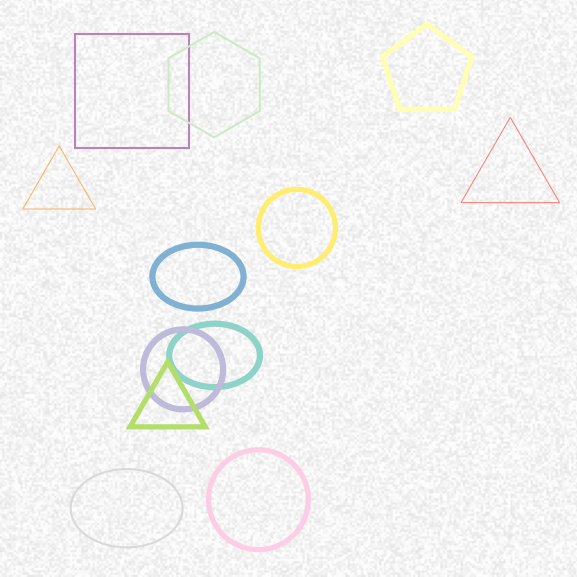[{"shape": "oval", "thickness": 3, "radius": 0.39, "center": [0.372, 0.384]}, {"shape": "pentagon", "thickness": 2.5, "radius": 0.41, "center": [0.74, 0.876]}, {"shape": "circle", "thickness": 3, "radius": 0.35, "center": [0.317, 0.36]}, {"shape": "triangle", "thickness": 0.5, "radius": 0.49, "center": [0.884, 0.698]}, {"shape": "oval", "thickness": 3, "radius": 0.39, "center": [0.343, 0.52]}, {"shape": "triangle", "thickness": 0.5, "radius": 0.36, "center": [0.103, 0.674]}, {"shape": "triangle", "thickness": 2.5, "radius": 0.38, "center": [0.29, 0.298]}, {"shape": "circle", "thickness": 2.5, "radius": 0.43, "center": [0.447, 0.134]}, {"shape": "oval", "thickness": 1, "radius": 0.48, "center": [0.219, 0.119]}, {"shape": "square", "thickness": 1, "radius": 0.49, "center": [0.229, 0.842]}, {"shape": "hexagon", "thickness": 1, "radius": 0.46, "center": [0.371, 0.853]}, {"shape": "circle", "thickness": 2.5, "radius": 0.33, "center": [0.514, 0.604]}]